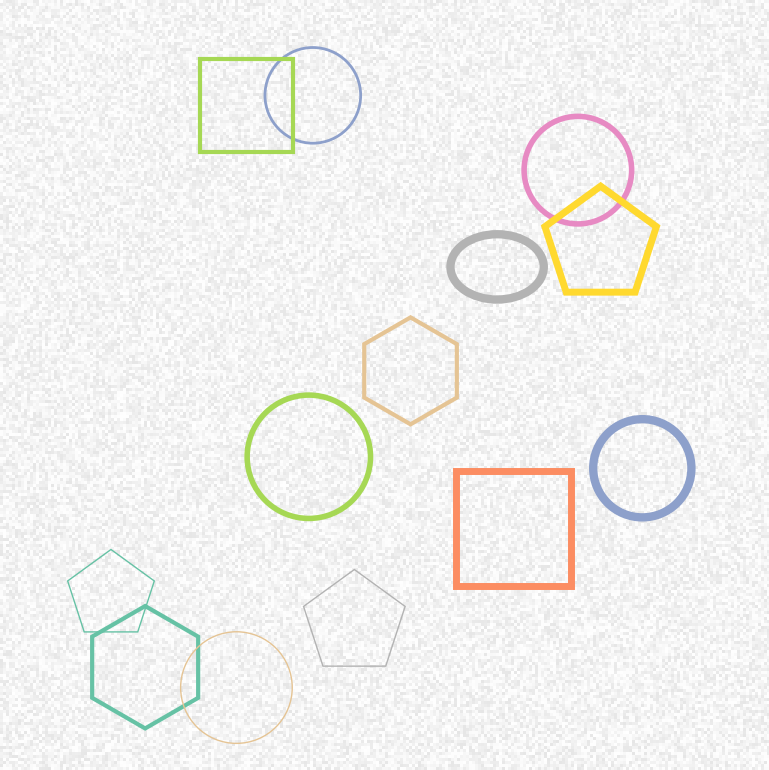[{"shape": "hexagon", "thickness": 1.5, "radius": 0.4, "center": [0.189, 0.133]}, {"shape": "pentagon", "thickness": 0.5, "radius": 0.3, "center": [0.144, 0.227]}, {"shape": "square", "thickness": 2.5, "radius": 0.38, "center": [0.667, 0.314]}, {"shape": "circle", "thickness": 3, "radius": 0.32, "center": [0.834, 0.392]}, {"shape": "circle", "thickness": 1, "radius": 0.31, "center": [0.406, 0.876]}, {"shape": "circle", "thickness": 2, "radius": 0.35, "center": [0.75, 0.779]}, {"shape": "circle", "thickness": 2, "radius": 0.4, "center": [0.401, 0.407]}, {"shape": "square", "thickness": 1.5, "radius": 0.3, "center": [0.32, 0.863]}, {"shape": "pentagon", "thickness": 2.5, "radius": 0.38, "center": [0.78, 0.682]}, {"shape": "circle", "thickness": 0.5, "radius": 0.36, "center": [0.307, 0.107]}, {"shape": "hexagon", "thickness": 1.5, "radius": 0.35, "center": [0.533, 0.518]}, {"shape": "pentagon", "thickness": 0.5, "radius": 0.35, "center": [0.46, 0.191]}, {"shape": "oval", "thickness": 3, "radius": 0.3, "center": [0.646, 0.653]}]